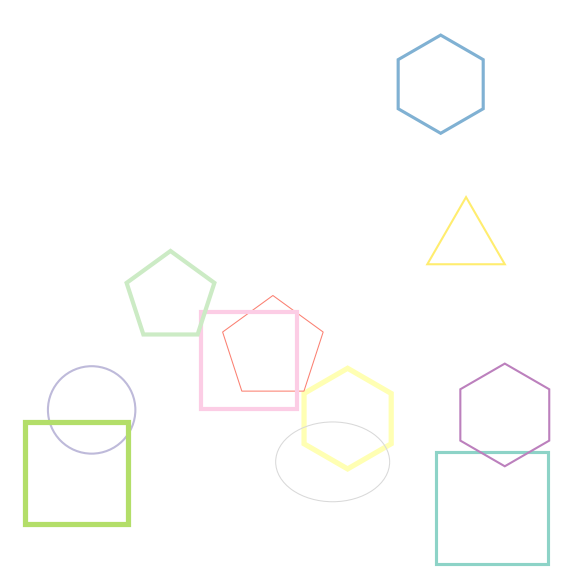[{"shape": "square", "thickness": 1.5, "radius": 0.48, "center": [0.852, 0.12]}, {"shape": "hexagon", "thickness": 2.5, "radius": 0.44, "center": [0.602, 0.274]}, {"shape": "circle", "thickness": 1, "radius": 0.38, "center": [0.159, 0.289]}, {"shape": "pentagon", "thickness": 0.5, "radius": 0.46, "center": [0.473, 0.396]}, {"shape": "hexagon", "thickness": 1.5, "radius": 0.43, "center": [0.763, 0.853]}, {"shape": "square", "thickness": 2.5, "radius": 0.44, "center": [0.133, 0.18]}, {"shape": "square", "thickness": 2, "radius": 0.42, "center": [0.431, 0.374]}, {"shape": "oval", "thickness": 0.5, "radius": 0.49, "center": [0.576, 0.199]}, {"shape": "hexagon", "thickness": 1, "radius": 0.44, "center": [0.874, 0.281]}, {"shape": "pentagon", "thickness": 2, "radius": 0.4, "center": [0.295, 0.485]}, {"shape": "triangle", "thickness": 1, "radius": 0.39, "center": [0.807, 0.58]}]